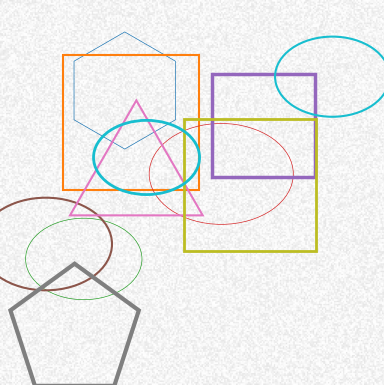[{"shape": "hexagon", "thickness": 0.5, "radius": 0.76, "center": [0.324, 0.765]}, {"shape": "square", "thickness": 1.5, "radius": 0.88, "center": [0.341, 0.682]}, {"shape": "oval", "thickness": 0.5, "radius": 0.76, "center": [0.218, 0.327]}, {"shape": "oval", "thickness": 0.5, "radius": 0.94, "center": [0.575, 0.548]}, {"shape": "square", "thickness": 2.5, "radius": 0.67, "center": [0.684, 0.674]}, {"shape": "oval", "thickness": 1.5, "radius": 0.86, "center": [0.119, 0.366]}, {"shape": "triangle", "thickness": 1.5, "radius": 0.99, "center": [0.354, 0.54]}, {"shape": "pentagon", "thickness": 3, "radius": 0.88, "center": [0.194, 0.14]}, {"shape": "square", "thickness": 2, "radius": 0.86, "center": [0.648, 0.52]}, {"shape": "oval", "thickness": 2, "radius": 0.69, "center": [0.381, 0.591]}, {"shape": "oval", "thickness": 1.5, "radius": 0.74, "center": [0.863, 0.801]}]